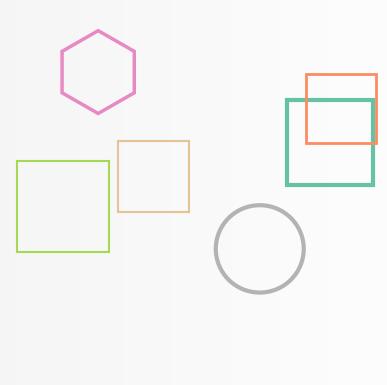[{"shape": "square", "thickness": 3, "radius": 0.55, "center": [0.851, 0.629]}, {"shape": "square", "thickness": 2, "radius": 0.45, "center": [0.88, 0.718]}, {"shape": "hexagon", "thickness": 2.5, "radius": 0.54, "center": [0.253, 0.813]}, {"shape": "square", "thickness": 1.5, "radius": 0.59, "center": [0.163, 0.464]}, {"shape": "square", "thickness": 1.5, "radius": 0.46, "center": [0.396, 0.541]}, {"shape": "circle", "thickness": 3, "radius": 0.57, "center": [0.67, 0.354]}]